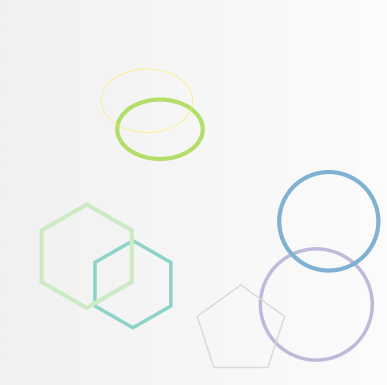[{"shape": "hexagon", "thickness": 2.5, "radius": 0.57, "center": [0.343, 0.262]}, {"shape": "circle", "thickness": 2.5, "radius": 0.72, "center": [0.816, 0.209]}, {"shape": "circle", "thickness": 3, "radius": 0.64, "center": [0.848, 0.425]}, {"shape": "oval", "thickness": 3, "radius": 0.55, "center": [0.413, 0.664]}, {"shape": "pentagon", "thickness": 1, "radius": 0.59, "center": [0.622, 0.141]}, {"shape": "hexagon", "thickness": 3, "radius": 0.67, "center": [0.224, 0.335]}, {"shape": "oval", "thickness": 0.5, "radius": 0.59, "center": [0.379, 0.739]}]